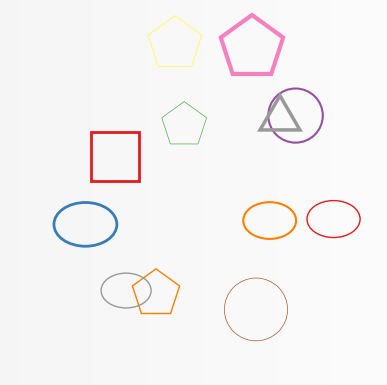[{"shape": "square", "thickness": 2, "radius": 0.32, "center": [0.297, 0.593]}, {"shape": "oval", "thickness": 1, "radius": 0.34, "center": [0.861, 0.431]}, {"shape": "oval", "thickness": 2, "radius": 0.41, "center": [0.22, 0.417]}, {"shape": "pentagon", "thickness": 0.5, "radius": 0.3, "center": [0.475, 0.675]}, {"shape": "circle", "thickness": 1.5, "radius": 0.35, "center": [0.763, 0.7]}, {"shape": "oval", "thickness": 1.5, "radius": 0.34, "center": [0.696, 0.427]}, {"shape": "pentagon", "thickness": 1, "radius": 0.32, "center": [0.403, 0.238]}, {"shape": "pentagon", "thickness": 0.5, "radius": 0.36, "center": [0.452, 0.886]}, {"shape": "circle", "thickness": 0.5, "radius": 0.41, "center": [0.661, 0.196]}, {"shape": "pentagon", "thickness": 3, "radius": 0.42, "center": [0.65, 0.876]}, {"shape": "oval", "thickness": 1, "radius": 0.32, "center": [0.325, 0.245]}, {"shape": "triangle", "thickness": 2.5, "radius": 0.3, "center": [0.722, 0.692]}]